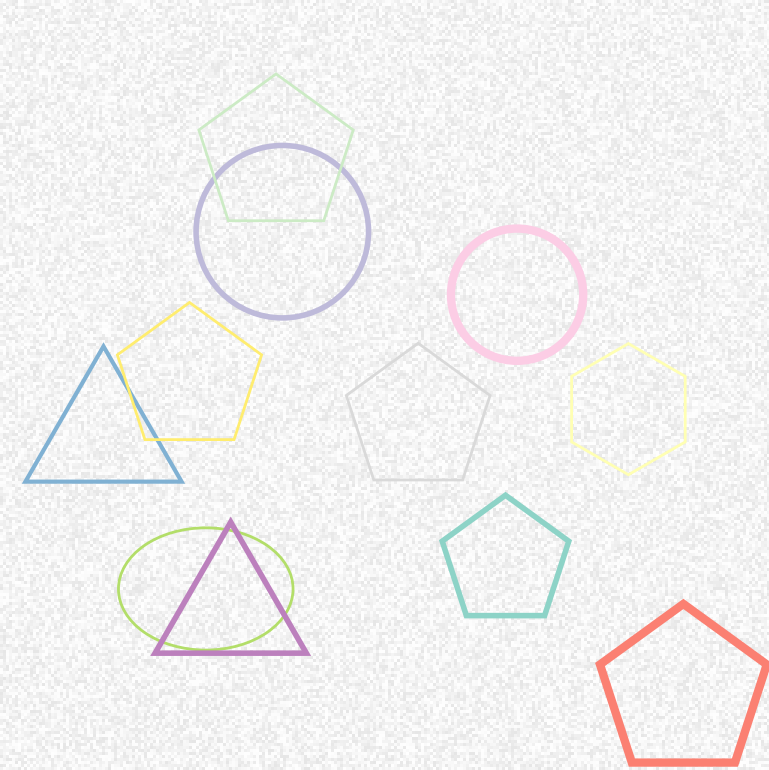[{"shape": "pentagon", "thickness": 2, "radius": 0.43, "center": [0.656, 0.27]}, {"shape": "hexagon", "thickness": 1, "radius": 0.43, "center": [0.816, 0.469]}, {"shape": "circle", "thickness": 2, "radius": 0.56, "center": [0.367, 0.699]}, {"shape": "pentagon", "thickness": 3, "radius": 0.57, "center": [0.888, 0.102]}, {"shape": "triangle", "thickness": 1.5, "radius": 0.59, "center": [0.134, 0.433]}, {"shape": "oval", "thickness": 1, "radius": 0.57, "center": [0.267, 0.235]}, {"shape": "circle", "thickness": 3, "radius": 0.43, "center": [0.672, 0.617]}, {"shape": "pentagon", "thickness": 1, "radius": 0.49, "center": [0.543, 0.456]}, {"shape": "triangle", "thickness": 2, "radius": 0.57, "center": [0.3, 0.208]}, {"shape": "pentagon", "thickness": 1, "radius": 0.53, "center": [0.359, 0.799]}, {"shape": "pentagon", "thickness": 1, "radius": 0.49, "center": [0.246, 0.509]}]